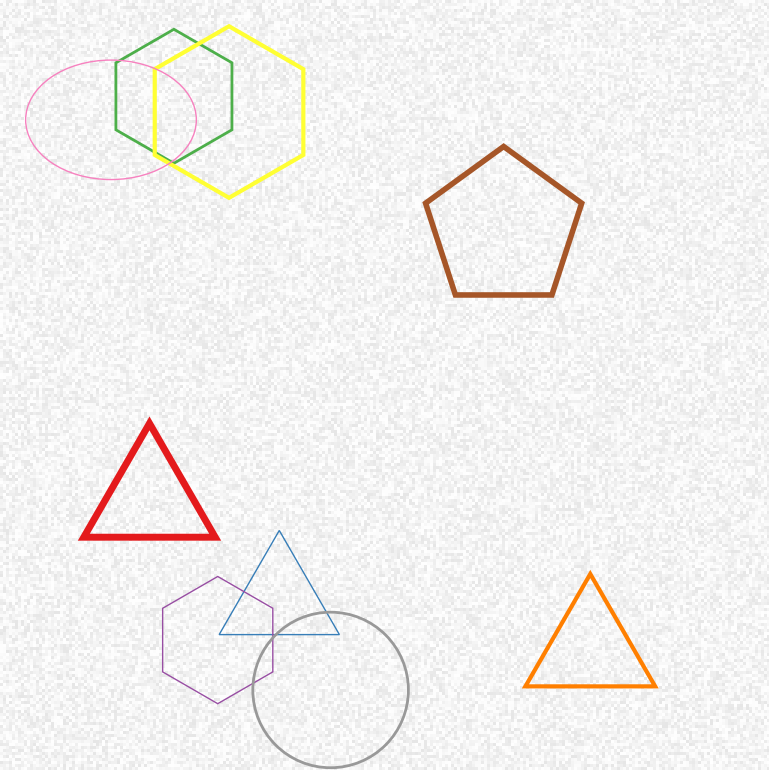[{"shape": "triangle", "thickness": 2.5, "radius": 0.49, "center": [0.194, 0.352]}, {"shape": "triangle", "thickness": 0.5, "radius": 0.45, "center": [0.363, 0.221]}, {"shape": "hexagon", "thickness": 1, "radius": 0.44, "center": [0.226, 0.875]}, {"shape": "hexagon", "thickness": 0.5, "radius": 0.41, "center": [0.283, 0.169]}, {"shape": "triangle", "thickness": 1.5, "radius": 0.49, "center": [0.767, 0.157]}, {"shape": "hexagon", "thickness": 1.5, "radius": 0.56, "center": [0.297, 0.854]}, {"shape": "pentagon", "thickness": 2, "radius": 0.53, "center": [0.654, 0.703]}, {"shape": "oval", "thickness": 0.5, "radius": 0.55, "center": [0.144, 0.844]}, {"shape": "circle", "thickness": 1, "radius": 0.51, "center": [0.429, 0.104]}]